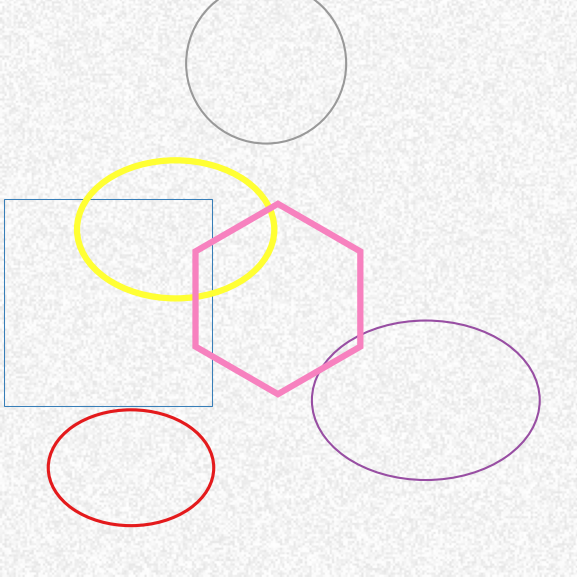[{"shape": "oval", "thickness": 1.5, "radius": 0.72, "center": [0.227, 0.189]}, {"shape": "square", "thickness": 0.5, "radius": 0.9, "center": [0.187, 0.476]}, {"shape": "oval", "thickness": 1, "radius": 0.99, "center": [0.737, 0.306]}, {"shape": "oval", "thickness": 3, "radius": 0.85, "center": [0.304, 0.602]}, {"shape": "hexagon", "thickness": 3, "radius": 0.82, "center": [0.481, 0.481]}, {"shape": "circle", "thickness": 1, "radius": 0.69, "center": [0.461, 0.889]}]